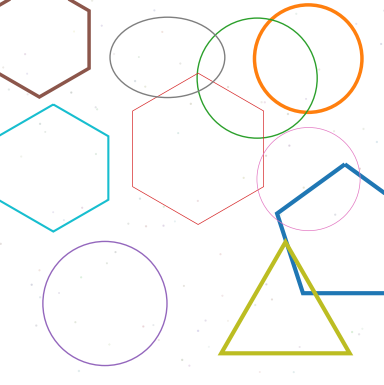[{"shape": "pentagon", "thickness": 3, "radius": 0.93, "center": [0.896, 0.388]}, {"shape": "circle", "thickness": 2.5, "radius": 0.7, "center": [0.801, 0.848]}, {"shape": "circle", "thickness": 1, "radius": 0.78, "center": [0.668, 0.797]}, {"shape": "hexagon", "thickness": 0.5, "radius": 0.98, "center": [0.515, 0.613]}, {"shape": "circle", "thickness": 1, "radius": 0.81, "center": [0.273, 0.212]}, {"shape": "hexagon", "thickness": 2.5, "radius": 0.75, "center": [0.102, 0.897]}, {"shape": "circle", "thickness": 0.5, "radius": 0.67, "center": [0.801, 0.535]}, {"shape": "oval", "thickness": 1, "radius": 0.75, "center": [0.435, 0.851]}, {"shape": "triangle", "thickness": 3, "radius": 0.96, "center": [0.741, 0.179]}, {"shape": "hexagon", "thickness": 1.5, "radius": 0.83, "center": [0.138, 0.564]}]